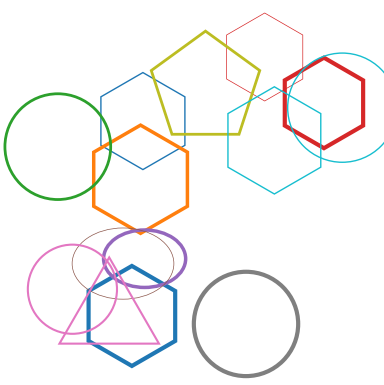[{"shape": "hexagon", "thickness": 3, "radius": 0.65, "center": [0.343, 0.179]}, {"shape": "hexagon", "thickness": 1, "radius": 0.63, "center": [0.371, 0.686]}, {"shape": "hexagon", "thickness": 2.5, "radius": 0.7, "center": [0.365, 0.534]}, {"shape": "circle", "thickness": 2, "radius": 0.69, "center": [0.15, 0.619]}, {"shape": "hexagon", "thickness": 0.5, "radius": 0.57, "center": [0.687, 0.852]}, {"shape": "hexagon", "thickness": 3, "radius": 0.59, "center": [0.841, 0.733]}, {"shape": "oval", "thickness": 2.5, "radius": 0.53, "center": [0.376, 0.328]}, {"shape": "oval", "thickness": 0.5, "radius": 0.66, "center": [0.319, 0.315]}, {"shape": "circle", "thickness": 1.5, "radius": 0.58, "center": [0.188, 0.249]}, {"shape": "triangle", "thickness": 1.5, "radius": 0.75, "center": [0.284, 0.182]}, {"shape": "circle", "thickness": 3, "radius": 0.68, "center": [0.639, 0.159]}, {"shape": "pentagon", "thickness": 2, "radius": 0.74, "center": [0.534, 0.771]}, {"shape": "hexagon", "thickness": 1, "radius": 0.7, "center": [0.713, 0.635]}, {"shape": "circle", "thickness": 1, "radius": 0.71, "center": [0.889, 0.72]}]